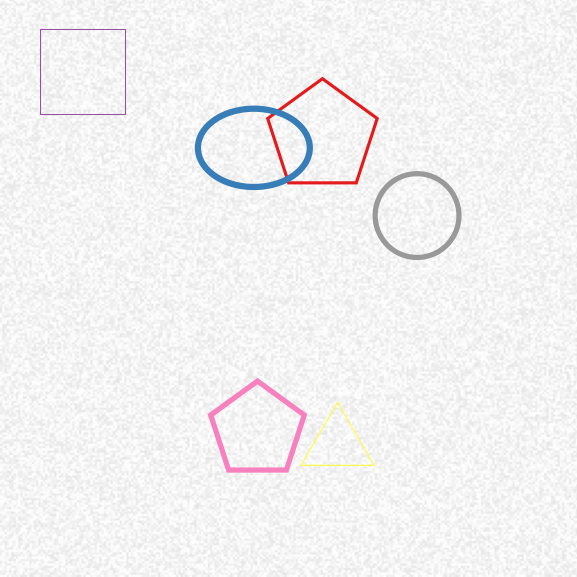[{"shape": "pentagon", "thickness": 1.5, "radius": 0.5, "center": [0.558, 0.763]}, {"shape": "oval", "thickness": 3, "radius": 0.48, "center": [0.44, 0.743]}, {"shape": "square", "thickness": 0.5, "radius": 0.37, "center": [0.143, 0.875]}, {"shape": "triangle", "thickness": 0.5, "radius": 0.36, "center": [0.584, 0.23]}, {"shape": "pentagon", "thickness": 2.5, "radius": 0.43, "center": [0.446, 0.254]}, {"shape": "circle", "thickness": 2.5, "radius": 0.36, "center": [0.722, 0.626]}]